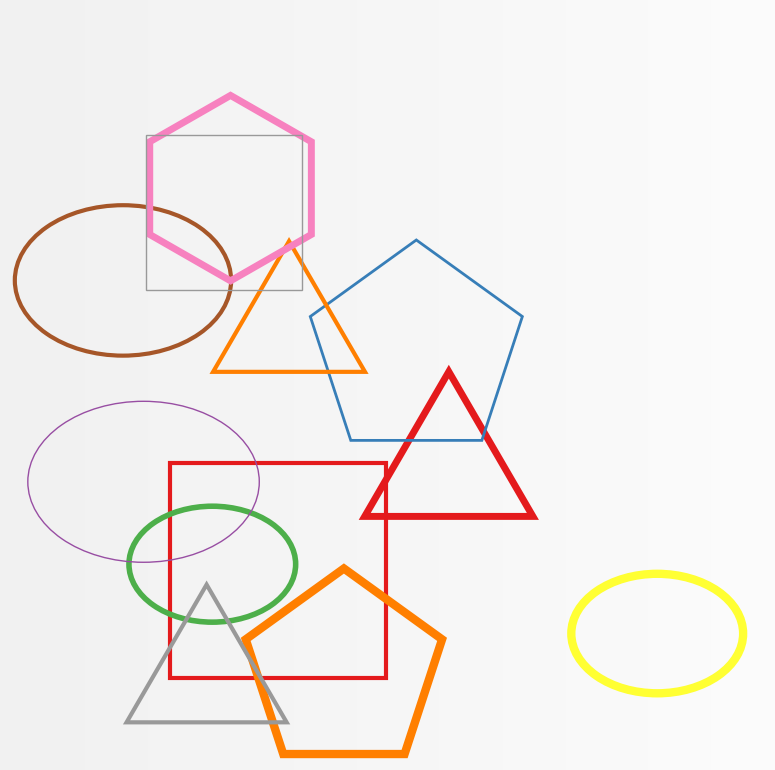[{"shape": "square", "thickness": 1.5, "radius": 0.7, "center": [0.359, 0.259]}, {"shape": "triangle", "thickness": 2.5, "radius": 0.63, "center": [0.579, 0.392]}, {"shape": "pentagon", "thickness": 1, "radius": 0.72, "center": [0.537, 0.544]}, {"shape": "oval", "thickness": 2, "radius": 0.54, "center": [0.274, 0.267]}, {"shape": "oval", "thickness": 0.5, "radius": 0.75, "center": [0.185, 0.374]}, {"shape": "pentagon", "thickness": 3, "radius": 0.67, "center": [0.444, 0.129]}, {"shape": "triangle", "thickness": 1.5, "radius": 0.57, "center": [0.373, 0.574]}, {"shape": "oval", "thickness": 3, "radius": 0.55, "center": [0.848, 0.177]}, {"shape": "oval", "thickness": 1.5, "radius": 0.7, "center": [0.159, 0.636]}, {"shape": "hexagon", "thickness": 2.5, "radius": 0.6, "center": [0.297, 0.756]}, {"shape": "triangle", "thickness": 1.5, "radius": 0.6, "center": [0.267, 0.122]}, {"shape": "square", "thickness": 0.5, "radius": 0.5, "center": [0.289, 0.724]}]